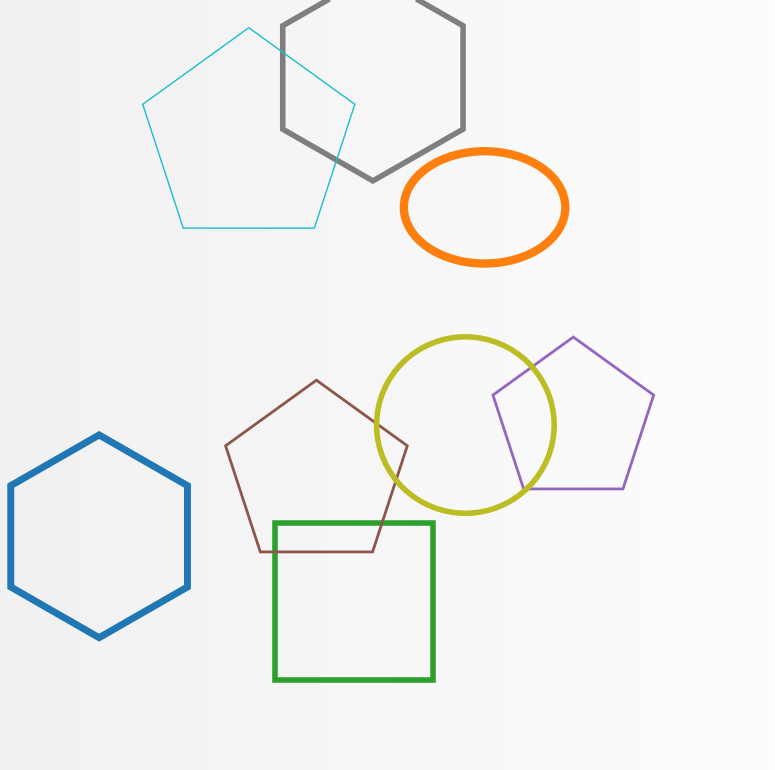[{"shape": "hexagon", "thickness": 2.5, "radius": 0.66, "center": [0.128, 0.303]}, {"shape": "oval", "thickness": 3, "radius": 0.52, "center": [0.625, 0.731]}, {"shape": "square", "thickness": 2, "radius": 0.51, "center": [0.456, 0.219]}, {"shape": "pentagon", "thickness": 1, "radius": 0.55, "center": [0.74, 0.453]}, {"shape": "pentagon", "thickness": 1, "radius": 0.62, "center": [0.408, 0.383]}, {"shape": "hexagon", "thickness": 2, "radius": 0.67, "center": [0.481, 0.899]}, {"shape": "circle", "thickness": 2, "radius": 0.57, "center": [0.6, 0.448]}, {"shape": "pentagon", "thickness": 0.5, "radius": 0.72, "center": [0.321, 0.82]}]